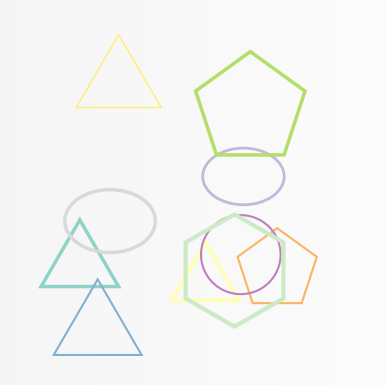[{"shape": "triangle", "thickness": 2.5, "radius": 0.58, "center": [0.206, 0.313]}, {"shape": "triangle", "thickness": 2.5, "radius": 0.5, "center": [0.53, 0.27]}, {"shape": "oval", "thickness": 2, "radius": 0.53, "center": [0.628, 0.542]}, {"shape": "triangle", "thickness": 1.5, "radius": 0.65, "center": [0.252, 0.143]}, {"shape": "pentagon", "thickness": 1.5, "radius": 0.54, "center": [0.715, 0.3]}, {"shape": "pentagon", "thickness": 2.5, "radius": 0.74, "center": [0.646, 0.718]}, {"shape": "oval", "thickness": 2.5, "radius": 0.58, "center": [0.284, 0.426]}, {"shape": "circle", "thickness": 1.5, "radius": 0.51, "center": [0.621, 0.339]}, {"shape": "hexagon", "thickness": 3, "radius": 0.73, "center": [0.605, 0.297]}, {"shape": "triangle", "thickness": 1, "radius": 0.63, "center": [0.306, 0.784]}]